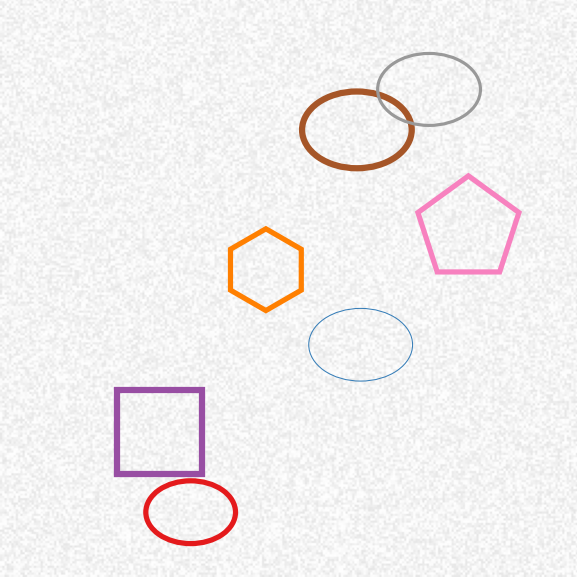[{"shape": "oval", "thickness": 2.5, "radius": 0.39, "center": [0.33, 0.112]}, {"shape": "oval", "thickness": 0.5, "radius": 0.45, "center": [0.625, 0.402]}, {"shape": "square", "thickness": 3, "radius": 0.37, "center": [0.276, 0.251]}, {"shape": "hexagon", "thickness": 2.5, "radius": 0.35, "center": [0.46, 0.532]}, {"shape": "oval", "thickness": 3, "radius": 0.47, "center": [0.618, 0.774]}, {"shape": "pentagon", "thickness": 2.5, "radius": 0.46, "center": [0.811, 0.603]}, {"shape": "oval", "thickness": 1.5, "radius": 0.45, "center": [0.743, 0.844]}]